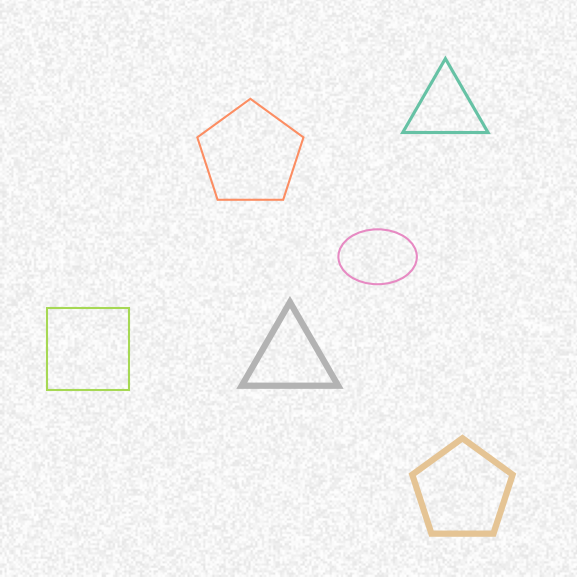[{"shape": "triangle", "thickness": 1.5, "radius": 0.43, "center": [0.771, 0.812]}, {"shape": "pentagon", "thickness": 1, "radius": 0.48, "center": [0.434, 0.731]}, {"shape": "oval", "thickness": 1, "radius": 0.34, "center": [0.654, 0.554]}, {"shape": "square", "thickness": 1, "radius": 0.35, "center": [0.152, 0.395]}, {"shape": "pentagon", "thickness": 3, "radius": 0.46, "center": [0.801, 0.149]}, {"shape": "triangle", "thickness": 3, "radius": 0.48, "center": [0.502, 0.379]}]